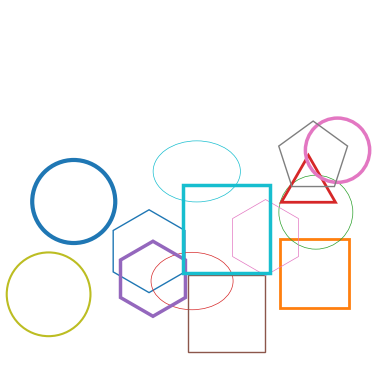[{"shape": "circle", "thickness": 3, "radius": 0.54, "center": [0.192, 0.477]}, {"shape": "hexagon", "thickness": 1, "radius": 0.54, "center": [0.387, 0.348]}, {"shape": "square", "thickness": 2, "radius": 0.45, "center": [0.816, 0.289]}, {"shape": "circle", "thickness": 0.5, "radius": 0.48, "center": [0.82, 0.449]}, {"shape": "triangle", "thickness": 2, "radius": 0.41, "center": [0.801, 0.515]}, {"shape": "oval", "thickness": 0.5, "radius": 0.53, "center": [0.499, 0.27]}, {"shape": "hexagon", "thickness": 2.5, "radius": 0.49, "center": [0.397, 0.276]}, {"shape": "square", "thickness": 1, "radius": 0.5, "center": [0.588, 0.185]}, {"shape": "circle", "thickness": 2.5, "radius": 0.42, "center": [0.877, 0.61]}, {"shape": "hexagon", "thickness": 0.5, "radius": 0.49, "center": [0.69, 0.383]}, {"shape": "pentagon", "thickness": 1, "radius": 0.47, "center": [0.813, 0.592]}, {"shape": "circle", "thickness": 1.5, "radius": 0.54, "center": [0.126, 0.236]}, {"shape": "oval", "thickness": 0.5, "radius": 0.57, "center": [0.511, 0.555]}, {"shape": "square", "thickness": 2.5, "radius": 0.57, "center": [0.588, 0.405]}]